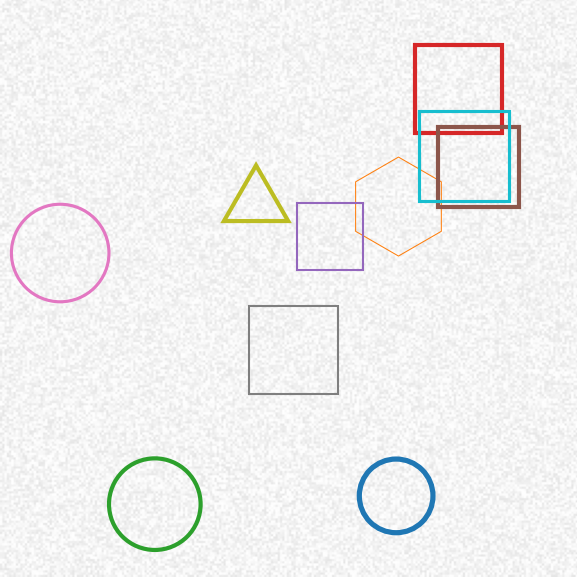[{"shape": "circle", "thickness": 2.5, "radius": 0.32, "center": [0.686, 0.14]}, {"shape": "hexagon", "thickness": 0.5, "radius": 0.43, "center": [0.69, 0.641]}, {"shape": "circle", "thickness": 2, "radius": 0.4, "center": [0.268, 0.126]}, {"shape": "square", "thickness": 2, "radius": 0.38, "center": [0.794, 0.845]}, {"shape": "square", "thickness": 1, "radius": 0.29, "center": [0.572, 0.59]}, {"shape": "square", "thickness": 2, "radius": 0.35, "center": [0.829, 0.71]}, {"shape": "circle", "thickness": 1.5, "radius": 0.42, "center": [0.104, 0.561]}, {"shape": "square", "thickness": 1, "radius": 0.38, "center": [0.508, 0.393]}, {"shape": "triangle", "thickness": 2, "radius": 0.32, "center": [0.443, 0.648]}, {"shape": "square", "thickness": 1.5, "radius": 0.39, "center": [0.803, 0.729]}]